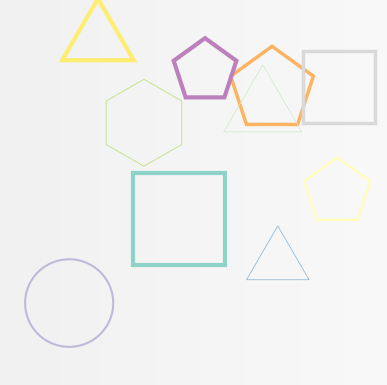[{"shape": "square", "thickness": 3, "radius": 0.59, "center": [0.462, 0.431]}, {"shape": "pentagon", "thickness": 1.5, "radius": 0.45, "center": [0.87, 0.502]}, {"shape": "circle", "thickness": 1.5, "radius": 0.57, "center": [0.178, 0.213]}, {"shape": "triangle", "thickness": 0.5, "radius": 0.47, "center": [0.717, 0.32]}, {"shape": "pentagon", "thickness": 2.5, "radius": 0.56, "center": [0.702, 0.768]}, {"shape": "hexagon", "thickness": 0.5, "radius": 0.56, "center": [0.372, 0.681]}, {"shape": "square", "thickness": 2.5, "radius": 0.47, "center": [0.875, 0.773]}, {"shape": "pentagon", "thickness": 3, "radius": 0.43, "center": [0.529, 0.816]}, {"shape": "triangle", "thickness": 0.5, "radius": 0.58, "center": [0.678, 0.716]}, {"shape": "triangle", "thickness": 3, "radius": 0.53, "center": [0.253, 0.897]}]